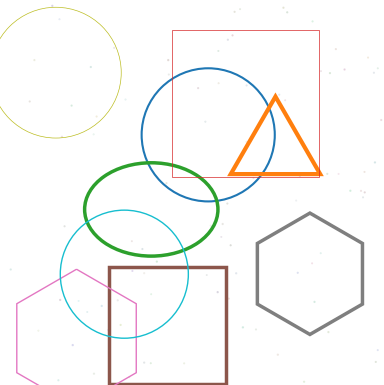[{"shape": "circle", "thickness": 1.5, "radius": 0.86, "center": [0.541, 0.65]}, {"shape": "triangle", "thickness": 3, "radius": 0.67, "center": [0.715, 0.615]}, {"shape": "oval", "thickness": 2.5, "radius": 0.87, "center": [0.393, 0.456]}, {"shape": "square", "thickness": 0.5, "radius": 0.96, "center": [0.638, 0.731]}, {"shape": "square", "thickness": 2.5, "radius": 0.76, "center": [0.435, 0.154]}, {"shape": "hexagon", "thickness": 1, "radius": 0.9, "center": [0.199, 0.122]}, {"shape": "hexagon", "thickness": 2.5, "radius": 0.79, "center": [0.805, 0.289]}, {"shape": "circle", "thickness": 0.5, "radius": 0.85, "center": [0.145, 0.811]}, {"shape": "circle", "thickness": 1, "radius": 0.83, "center": [0.323, 0.288]}]